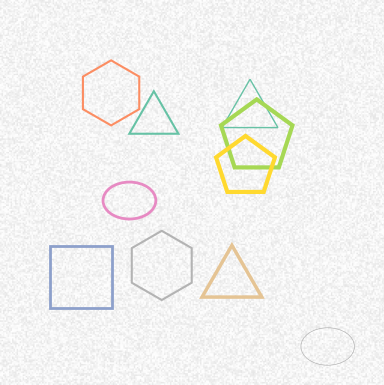[{"shape": "triangle", "thickness": 1, "radius": 0.42, "center": [0.649, 0.71]}, {"shape": "triangle", "thickness": 1.5, "radius": 0.37, "center": [0.4, 0.689]}, {"shape": "hexagon", "thickness": 1.5, "radius": 0.42, "center": [0.289, 0.759]}, {"shape": "square", "thickness": 2, "radius": 0.4, "center": [0.211, 0.28]}, {"shape": "oval", "thickness": 2, "radius": 0.34, "center": [0.336, 0.479]}, {"shape": "pentagon", "thickness": 3, "radius": 0.49, "center": [0.667, 0.644]}, {"shape": "pentagon", "thickness": 3, "radius": 0.4, "center": [0.638, 0.567]}, {"shape": "triangle", "thickness": 2.5, "radius": 0.45, "center": [0.602, 0.273]}, {"shape": "hexagon", "thickness": 1.5, "radius": 0.45, "center": [0.42, 0.311]}, {"shape": "oval", "thickness": 0.5, "radius": 0.35, "center": [0.851, 0.1]}]